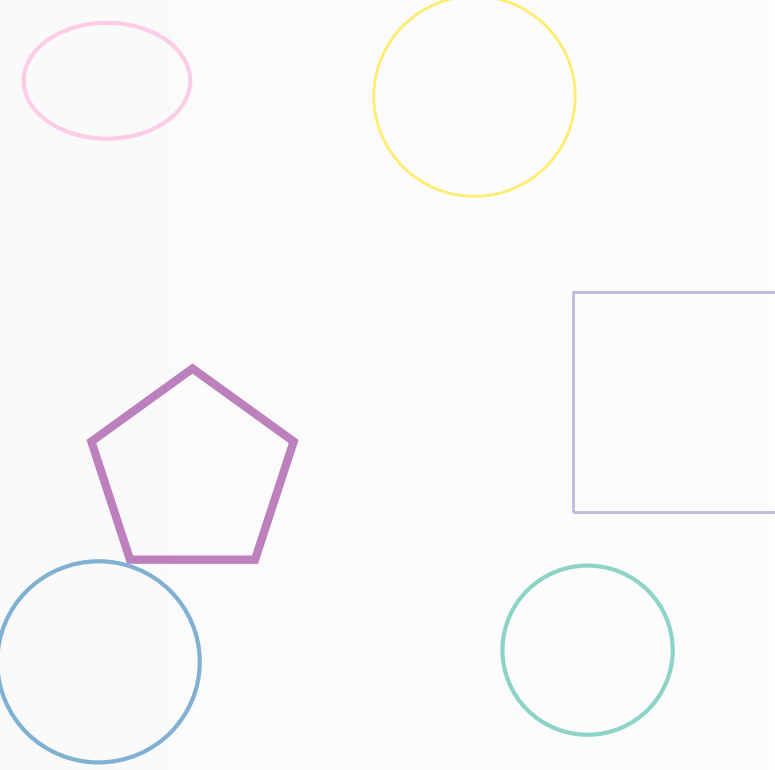[{"shape": "circle", "thickness": 1.5, "radius": 0.55, "center": [0.758, 0.156]}, {"shape": "square", "thickness": 1, "radius": 0.71, "center": [0.882, 0.478]}, {"shape": "circle", "thickness": 1.5, "radius": 0.65, "center": [0.127, 0.14]}, {"shape": "oval", "thickness": 1.5, "radius": 0.54, "center": [0.138, 0.895]}, {"shape": "pentagon", "thickness": 3, "radius": 0.69, "center": [0.248, 0.384]}, {"shape": "circle", "thickness": 1, "radius": 0.65, "center": [0.612, 0.875]}]